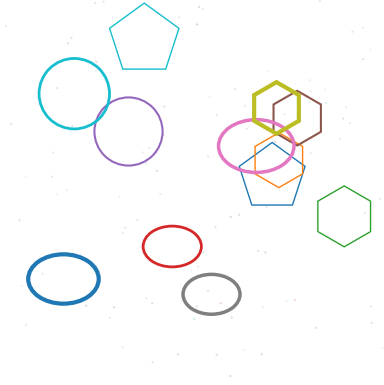[{"shape": "pentagon", "thickness": 1, "radius": 0.45, "center": [0.707, 0.54]}, {"shape": "oval", "thickness": 3, "radius": 0.46, "center": [0.165, 0.275]}, {"shape": "hexagon", "thickness": 1, "radius": 0.36, "center": [0.724, 0.584]}, {"shape": "hexagon", "thickness": 1, "radius": 0.4, "center": [0.894, 0.438]}, {"shape": "oval", "thickness": 2, "radius": 0.38, "center": [0.447, 0.36]}, {"shape": "circle", "thickness": 1.5, "radius": 0.44, "center": [0.334, 0.658]}, {"shape": "hexagon", "thickness": 1.5, "radius": 0.36, "center": [0.772, 0.693]}, {"shape": "oval", "thickness": 2.5, "radius": 0.49, "center": [0.666, 0.621]}, {"shape": "oval", "thickness": 2.5, "radius": 0.37, "center": [0.549, 0.236]}, {"shape": "hexagon", "thickness": 3, "radius": 0.34, "center": [0.718, 0.72]}, {"shape": "pentagon", "thickness": 1, "radius": 0.47, "center": [0.375, 0.897]}, {"shape": "circle", "thickness": 2, "radius": 0.46, "center": [0.193, 0.757]}]